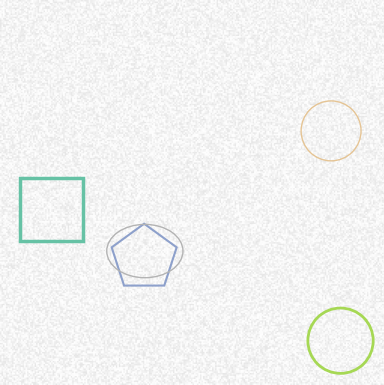[{"shape": "square", "thickness": 2.5, "radius": 0.41, "center": [0.135, 0.456]}, {"shape": "pentagon", "thickness": 1.5, "radius": 0.44, "center": [0.374, 0.33]}, {"shape": "circle", "thickness": 2, "radius": 0.42, "center": [0.884, 0.115]}, {"shape": "circle", "thickness": 1, "radius": 0.39, "center": [0.86, 0.66]}, {"shape": "oval", "thickness": 1, "radius": 0.49, "center": [0.376, 0.348]}]